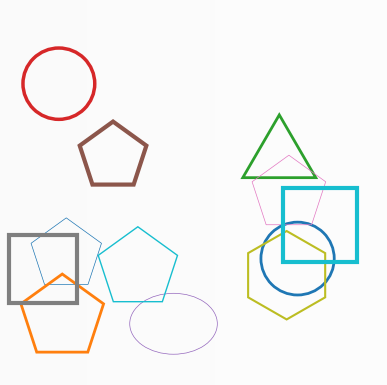[{"shape": "circle", "thickness": 2, "radius": 0.47, "center": [0.768, 0.328]}, {"shape": "pentagon", "thickness": 0.5, "radius": 0.48, "center": [0.171, 0.339]}, {"shape": "pentagon", "thickness": 2, "radius": 0.56, "center": [0.161, 0.176]}, {"shape": "triangle", "thickness": 2, "radius": 0.54, "center": [0.721, 0.593]}, {"shape": "circle", "thickness": 2.5, "radius": 0.46, "center": [0.152, 0.783]}, {"shape": "oval", "thickness": 0.5, "radius": 0.57, "center": [0.448, 0.159]}, {"shape": "pentagon", "thickness": 3, "radius": 0.45, "center": [0.292, 0.594]}, {"shape": "pentagon", "thickness": 0.5, "radius": 0.5, "center": [0.746, 0.497]}, {"shape": "square", "thickness": 3, "radius": 0.44, "center": [0.11, 0.301]}, {"shape": "hexagon", "thickness": 1.5, "radius": 0.57, "center": [0.74, 0.285]}, {"shape": "square", "thickness": 3, "radius": 0.48, "center": [0.826, 0.416]}, {"shape": "pentagon", "thickness": 1, "radius": 0.54, "center": [0.356, 0.303]}]